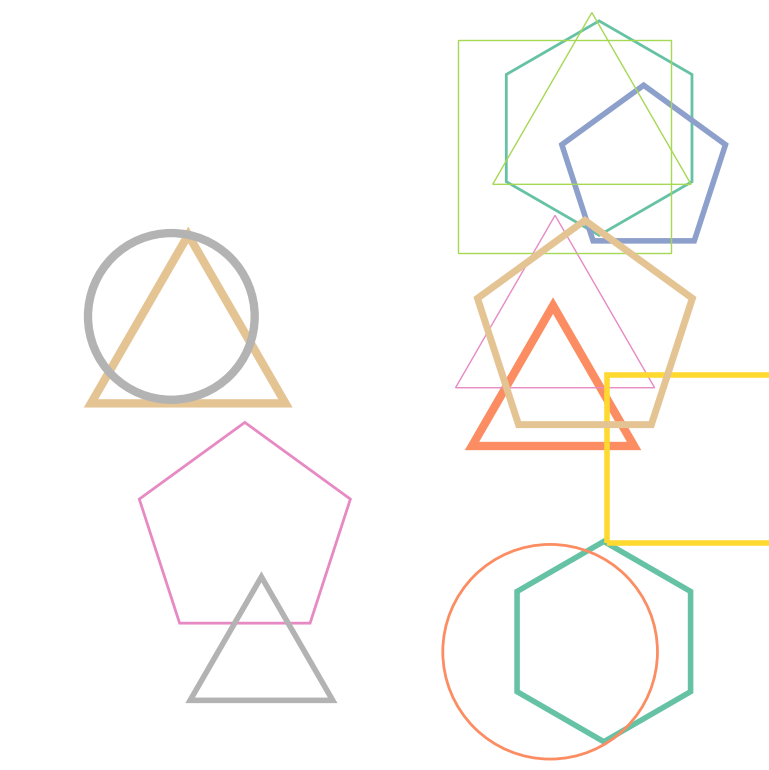[{"shape": "hexagon", "thickness": 1, "radius": 0.7, "center": [0.778, 0.834]}, {"shape": "hexagon", "thickness": 2, "radius": 0.65, "center": [0.784, 0.167]}, {"shape": "triangle", "thickness": 3, "radius": 0.61, "center": [0.718, 0.482]}, {"shape": "circle", "thickness": 1, "radius": 0.7, "center": [0.714, 0.154]}, {"shape": "pentagon", "thickness": 2, "radius": 0.56, "center": [0.836, 0.778]}, {"shape": "pentagon", "thickness": 1, "radius": 0.72, "center": [0.318, 0.307]}, {"shape": "triangle", "thickness": 0.5, "radius": 0.75, "center": [0.721, 0.571]}, {"shape": "triangle", "thickness": 0.5, "radius": 0.74, "center": [0.769, 0.835]}, {"shape": "square", "thickness": 0.5, "radius": 0.69, "center": [0.733, 0.809]}, {"shape": "square", "thickness": 2, "radius": 0.55, "center": [0.898, 0.404]}, {"shape": "pentagon", "thickness": 2.5, "radius": 0.73, "center": [0.76, 0.567]}, {"shape": "triangle", "thickness": 3, "radius": 0.73, "center": [0.244, 0.549]}, {"shape": "triangle", "thickness": 2, "radius": 0.53, "center": [0.339, 0.144]}, {"shape": "circle", "thickness": 3, "radius": 0.54, "center": [0.223, 0.589]}]